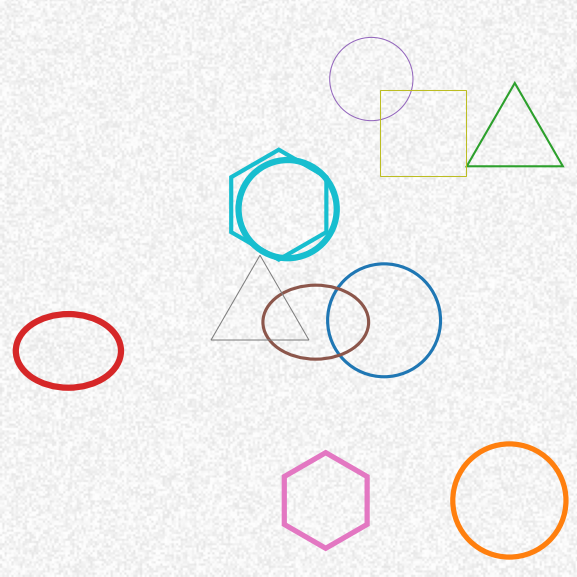[{"shape": "circle", "thickness": 1.5, "radius": 0.49, "center": [0.665, 0.444]}, {"shape": "circle", "thickness": 2.5, "radius": 0.49, "center": [0.882, 0.132]}, {"shape": "triangle", "thickness": 1, "radius": 0.48, "center": [0.891, 0.759]}, {"shape": "oval", "thickness": 3, "radius": 0.46, "center": [0.118, 0.392]}, {"shape": "circle", "thickness": 0.5, "radius": 0.36, "center": [0.643, 0.862]}, {"shape": "oval", "thickness": 1.5, "radius": 0.46, "center": [0.547, 0.441]}, {"shape": "hexagon", "thickness": 2.5, "radius": 0.41, "center": [0.564, 0.133]}, {"shape": "triangle", "thickness": 0.5, "radius": 0.49, "center": [0.45, 0.459]}, {"shape": "square", "thickness": 0.5, "radius": 0.37, "center": [0.733, 0.769]}, {"shape": "circle", "thickness": 3, "radius": 0.43, "center": [0.498, 0.637]}, {"shape": "hexagon", "thickness": 2, "radius": 0.48, "center": [0.483, 0.645]}]